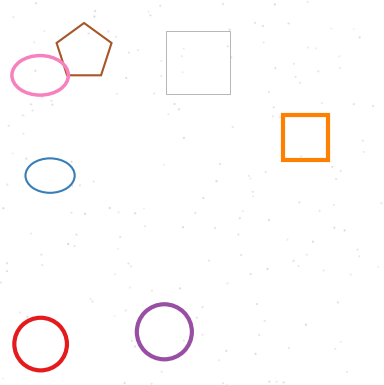[{"shape": "circle", "thickness": 3, "radius": 0.34, "center": [0.106, 0.106]}, {"shape": "oval", "thickness": 1.5, "radius": 0.32, "center": [0.13, 0.544]}, {"shape": "circle", "thickness": 3, "radius": 0.36, "center": [0.427, 0.138]}, {"shape": "square", "thickness": 3, "radius": 0.29, "center": [0.794, 0.644]}, {"shape": "pentagon", "thickness": 1.5, "radius": 0.38, "center": [0.218, 0.865]}, {"shape": "oval", "thickness": 2.5, "radius": 0.37, "center": [0.104, 0.804]}, {"shape": "square", "thickness": 0.5, "radius": 0.41, "center": [0.514, 0.837]}]